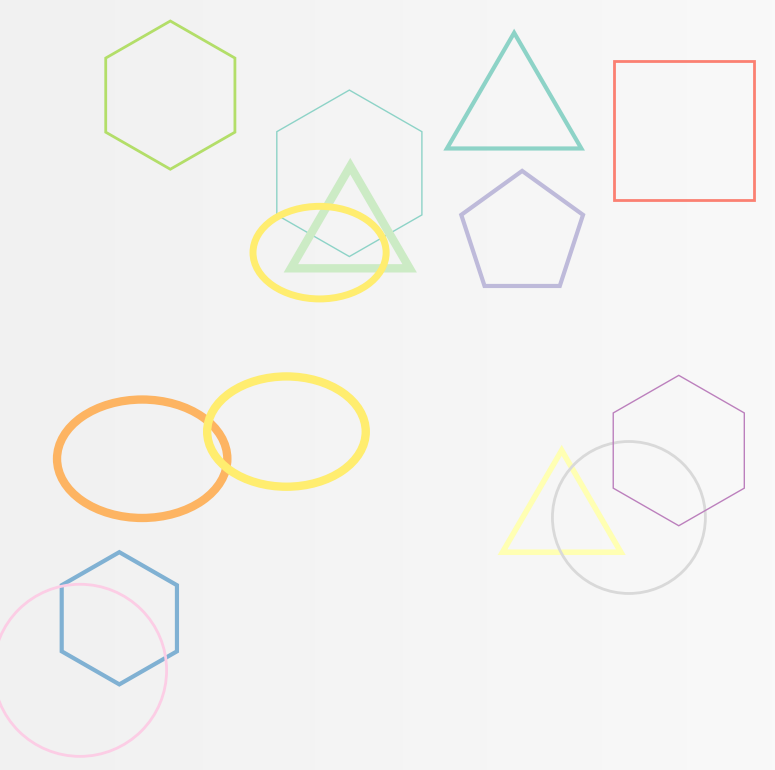[{"shape": "triangle", "thickness": 1.5, "radius": 0.5, "center": [0.663, 0.857]}, {"shape": "hexagon", "thickness": 0.5, "radius": 0.54, "center": [0.451, 0.775]}, {"shape": "triangle", "thickness": 2, "radius": 0.44, "center": [0.725, 0.327]}, {"shape": "pentagon", "thickness": 1.5, "radius": 0.41, "center": [0.674, 0.695]}, {"shape": "square", "thickness": 1, "radius": 0.45, "center": [0.883, 0.831]}, {"shape": "hexagon", "thickness": 1.5, "radius": 0.43, "center": [0.154, 0.197]}, {"shape": "oval", "thickness": 3, "radius": 0.55, "center": [0.183, 0.404]}, {"shape": "hexagon", "thickness": 1, "radius": 0.48, "center": [0.22, 0.876]}, {"shape": "circle", "thickness": 1, "radius": 0.56, "center": [0.103, 0.129]}, {"shape": "circle", "thickness": 1, "radius": 0.49, "center": [0.811, 0.328]}, {"shape": "hexagon", "thickness": 0.5, "radius": 0.49, "center": [0.876, 0.415]}, {"shape": "triangle", "thickness": 3, "radius": 0.44, "center": [0.452, 0.696]}, {"shape": "oval", "thickness": 2.5, "radius": 0.43, "center": [0.412, 0.672]}, {"shape": "oval", "thickness": 3, "radius": 0.51, "center": [0.37, 0.44]}]